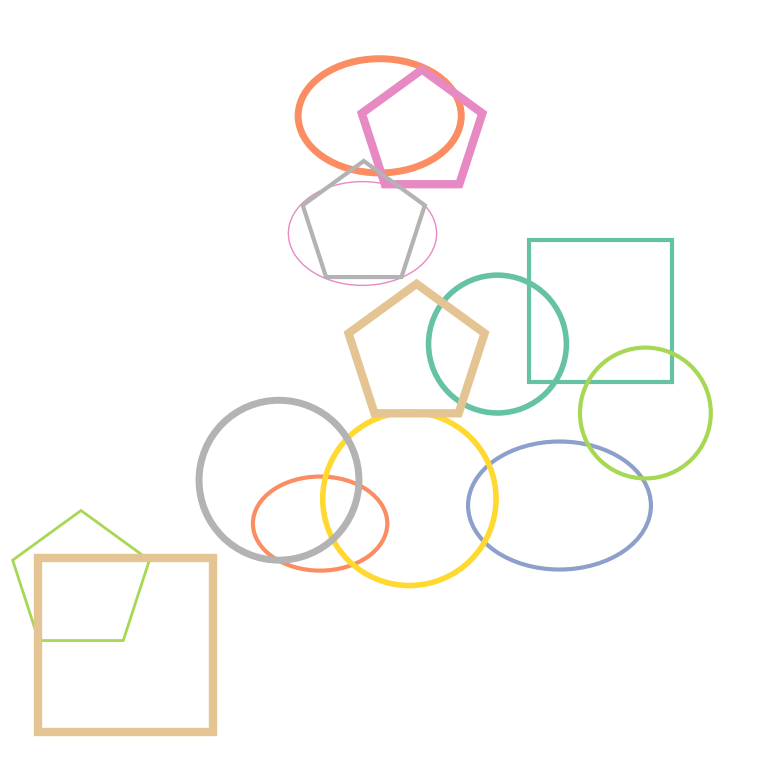[{"shape": "circle", "thickness": 2, "radius": 0.45, "center": [0.646, 0.553]}, {"shape": "square", "thickness": 1.5, "radius": 0.46, "center": [0.78, 0.596]}, {"shape": "oval", "thickness": 2.5, "radius": 0.53, "center": [0.493, 0.85]}, {"shape": "oval", "thickness": 1.5, "radius": 0.44, "center": [0.416, 0.32]}, {"shape": "oval", "thickness": 1.5, "radius": 0.59, "center": [0.727, 0.343]}, {"shape": "pentagon", "thickness": 3, "radius": 0.41, "center": [0.548, 0.827]}, {"shape": "oval", "thickness": 0.5, "radius": 0.48, "center": [0.471, 0.697]}, {"shape": "circle", "thickness": 1.5, "radius": 0.42, "center": [0.838, 0.464]}, {"shape": "pentagon", "thickness": 1, "radius": 0.47, "center": [0.105, 0.244]}, {"shape": "circle", "thickness": 2, "radius": 0.56, "center": [0.532, 0.352]}, {"shape": "square", "thickness": 3, "radius": 0.57, "center": [0.163, 0.162]}, {"shape": "pentagon", "thickness": 3, "radius": 0.46, "center": [0.541, 0.538]}, {"shape": "pentagon", "thickness": 1.5, "radius": 0.42, "center": [0.472, 0.708]}, {"shape": "circle", "thickness": 2.5, "radius": 0.52, "center": [0.362, 0.376]}]